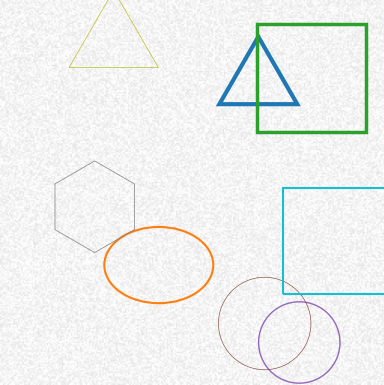[{"shape": "triangle", "thickness": 3, "radius": 0.58, "center": [0.671, 0.788]}, {"shape": "oval", "thickness": 1.5, "radius": 0.71, "center": [0.412, 0.312]}, {"shape": "square", "thickness": 2.5, "radius": 0.71, "center": [0.809, 0.798]}, {"shape": "circle", "thickness": 1, "radius": 0.53, "center": [0.777, 0.11]}, {"shape": "circle", "thickness": 0.5, "radius": 0.6, "center": [0.687, 0.16]}, {"shape": "hexagon", "thickness": 0.5, "radius": 0.6, "center": [0.246, 0.463]}, {"shape": "triangle", "thickness": 0.5, "radius": 0.67, "center": [0.295, 0.891]}, {"shape": "square", "thickness": 1.5, "radius": 0.69, "center": [0.874, 0.374]}]